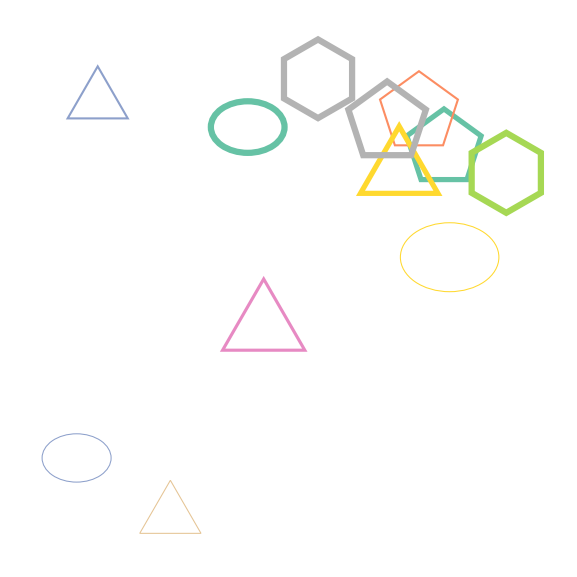[{"shape": "oval", "thickness": 3, "radius": 0.32, "center": [0.429, 0.779]}, {"shape": "pentagon", "thickness": 2.5, "radius": 0.34, "center": [0.769, 0.743]}, {"shape": "pentagon", "thickness": 1, "radius": 0.35, "center": [0.725, 0.805]}, {"shape": "triangle", "thickness": 1, "radius": 0.3, "center": [0.169, 0.824]}, {"shape": "oval", "thickness": 0.5, "radius": 0.3, "center": [0.133, 0.206]}, {"shape": "triangle", "thickness": 1.5, "radius": 0.41, "center": [0.457, 0.434]}, {"shape": "hexagon", "thickness": 3, "radius": 0.35, "center": [0.877, 0.7]}, {"shape": "triangle", "thickness": 2.5, "radius": 0.39, "center": [0.691, 0.703]}, {"shape": "oval", "thickness": 0.5, "radius": 0.43, "center": [0.779, 0.554]}, {"shape": "triangle", "thickness": 0.5, "radius": 0.31, "center": [0.295, 0.106]}, {"shape": "pentagon", "thickness": 3, "radius": 0.35, "center": [0.67, 0.787]}, {"shape": "hexagon", "thickness": 3, "radius": 0.34, "center": [0.551, 0.863]}]